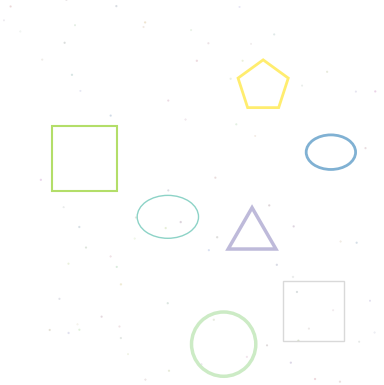[{"shape": "oval", "thickness": 1, "radius": 0.4, "center": [0.436, 0.437]}, {"shape": "triangle", "thickness": 2.5, "radius": 0.36, "center": [0.655, 0.389]}, {"shape": "oval", "thickness": 2, "radius": 0.32, "center": [0.859, 0.605]}, {"shape": "square", "thickness": 1.5, "radius": 0.42, "center": [0.219, 0.588]}, {"shape": "square", "thickness": 1, "radius": 0.39, "center": [0.814, 0.191]}, {"shape": "circle", "thickness": 2.5, "radius": 0.42, "center": [0.581, 0.106]}, {"shape": "pentagon", "thickness": 2, "radius": 0.34, "center": [0.684, 0.776]}]